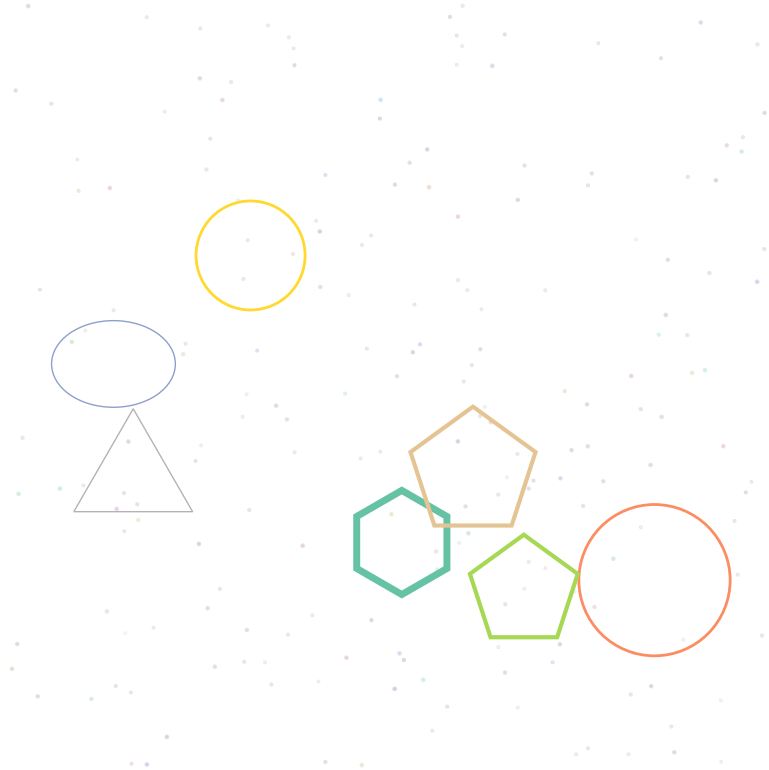[{"shape": "hexagon", "thickness": 2.5, "radius": 0.34, "center": [0.522, 0.295]}, {"shape": "circle", "thickness": 1, "radius": 0.49, "center": [0.85, 0.247]}, {"shape": "oval", "thickness": 0.5, "radius": 0.4, "center": [0.147, 0.527]}, {"shape": "pentagon", "thickness": 1.5, "radius": 0.37, "center": [0.68, 0.232]}, {"shape": "circle", "thickness": 1, "radius": 0.35, "center": [0.325, 0.668]}, {"shape": "pentagon", "thickness": 1.5, "radius": 0.43, "center": [0.614, 0.387]}, {"shape": "triangle", "thickness": 0.5, "radius": 0.45, "center": [0.173, 0.38]}]